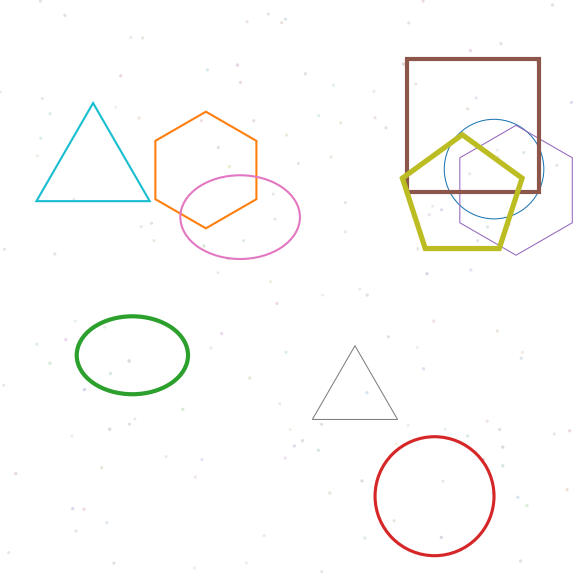[{"shape": "circle", "thickness": 0.5, "radius": 0.43, "center": [0.855, 0.706]}, {"shape": "hexagon", "thickness": 1, "radius": 0.51, "center": [0.357, 0.705]}, {"shape": "oval", "thickness": 2, "radius": 0.48, "center": [0.229, 0.384]}, {"shape": "circle", "thickness": 1.5, "radius": 0.51, "center": [0.752, 0.14]}, {"shape": "hexagon", "thickness": 0.5, "radius": 0.56, "center": [0.894, 0.67]}, {"shape": "square", "thickness": 2, "radius": 0.58, "center": [0.819, 0.782]}, {"shape": "oval", "thickness": 1, "radius": 0.52, "center": [0.416, 0.623]}, {"shape": "triangle", "thickness": 0.5, "radius": 0.43, "center": [0.615, 0.315]}, {"shape": "pentagon", "thickness": 2.5, "radius": 0.54, "center": [0.8, 0.657]}, {"shape": "triangle", "thickness": 1, "radius": 0.57, "center": [0.161, 0.707]}]